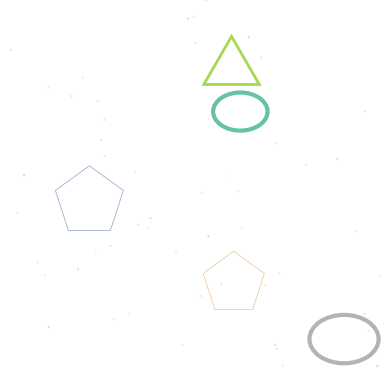[{"shape": "oval", "thickness": 3, "radius": 0.35, "center": [0.624, 0.71]}, {"shape": "pentagon", "thickness": 0.5, "radius": 0.46, "center": [0.232, 0.477]}, {"shape": "triangle", "thickness": 2, "radius": 0.42, "center": [0.601, 0.822]}, {"shape": "pentagon", "thickness": 0.5, "radius": 0.42, "center": [0.607, 0.264]}, {"shape": "oval", "thickness": 3, "radius": 0.45, "center": [0.894, 0.119]}]